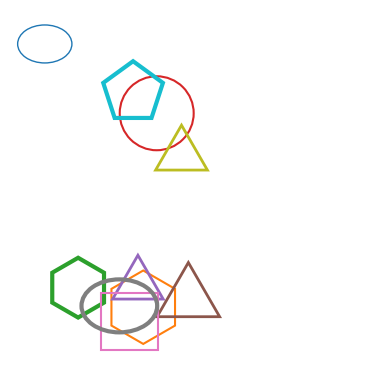[{"shape": "oval", "thickness": 1, "radius": 0.35, "center": [0.116, 0.886]}, {"shape": "hexagon", "thickness": 1.5, "radius": 0.48, "center": [0.372, 0.202]}, {"shape": "hexagon", "thickness": 3, "radius": 0.39, "center": [0.203, 0.253]}, {"shape": "circle", "thickness": 1.5, "radius": 0.48, "center": [0.407, 0.706]}, {"shape": "triangle", "thickness": 2, "radius": 0.38, "center": [0.358, 0.261]}, {"shape": "triangle", "thickness": 2, "radius": 0.47, "center": [0.489, 0.224]}, {"shape": "square", "thickness": 1.5, "radius": 0.37, "center": [0.335, 0.165]}, {"shape": "oval", "thickness": 3, "radius": 0.49, "center": [0.31, 0.206]}, {"shape": "triangle", "thickness": 2, "radius": 0.39, "center": [0.471, 0.597]}, {"shape": "pentagon", "thickness": 3, "radius": 0.41, "center": [0.346, 0.76]}]